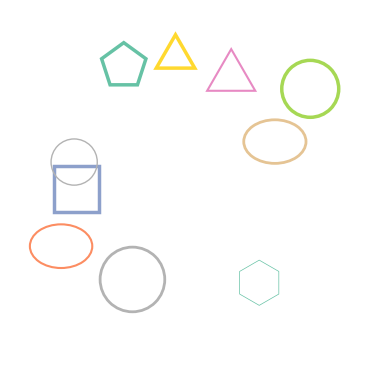[{"shape": "pentagon", "thickness": 2.5, "radius": 0.3, "center": [0.321, 0.829]}, {"shape": "hexagon", "thickness": 0.5, "radius": 0.29, "center": [0.673, 0.266]}, {"shape": "oval", "thickness": 1.5, "radius": 0.41, "center": [0.159, 0.361]}, {"shape": "square", "thickness": 2.5, "radius": 0.3, "center": [0.199, 0.509]}, {"shape": "triangle", "thickness": 1.5, "radius": 0.36, "center": [0.601, 0.8]}, {"shape": "circle", "thickness": 2.5, "radius": 0.37, "center": [0.806, 0.769]}, {"shape": "triangle", "thickness": 2.5, "radius": 0.29, "center": [0.456, 0.852]}, {"shape": "oval", "thickness": 2, "radius": 0.4, "center": [0.714, 0.632]}, {"shape": "circle", "thickness": 1, "radius": 0.3, "center": [0.193, 0.579]}, {"shape": "circle", "thickness": 2, "radius": 0.42, "center": [0.344, 0.274]}]